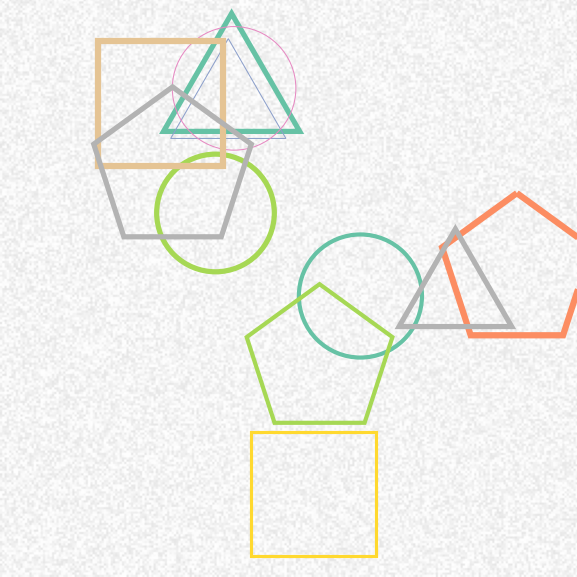[{"shape": "triangle", "thickness": 2.5, "radius": 0.68, "center": [0.401, 0.84]}, {"shape": "circle", "thickness": 2, "radius": 0.53, "center": [0.624, 0.487]}, {"shape": "pentagon", "thickness": 3, "radius": 0.68, "center": [0.895, 0.529]}, {"shape": "triangle", "thickness": 0.5, "radius": 0.58, "center": [0.395, 0.817]}, {"shape": "circle", "thickness": 0.5, "radius": 0.53, "center": [0.405, 0.846]}, {"shape": "pentagon", "thickness": 2, "radius": 0.66, "center": [0.553, 0.374]}, {"shape": "circle", "thickness": 2.5, "radius": 0.51, "center": [0.373, 0.63]}, {"shape": "square", "thickness": 1.5, "radius": 0.54, "center": [0.543, 0.143]}, {"shape": "square", "thickness": 3, "radius": 0.54, "center": [0.278, 0.82]}, {"shape": "pentagon", "thickness": 2.5, "radius": 0.72, "center": [0.299, 0.705]}, {"shape": "triangle", "thickness": 2.5, "radius": 0.56, "center": [0.788, 0.49]}]